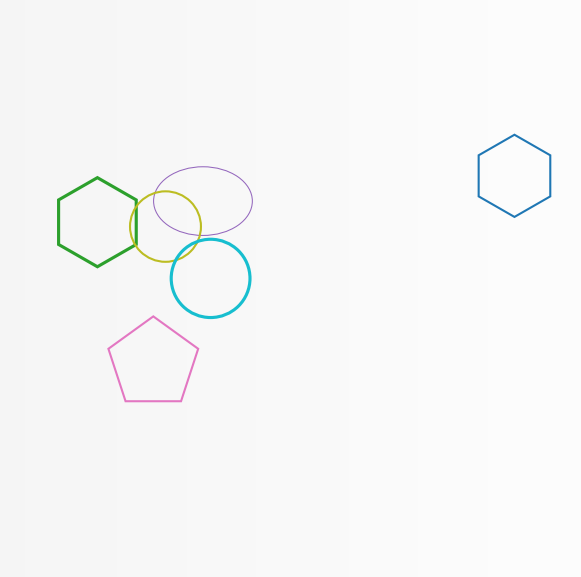[{"shape": "hexagon", "thickness": 1, "radius": 0.36, "center": [0.885, 0.695]}, {"shape": "hexagon", "thickness": 1.5, "radius": 0.39, "center": [0.168, 0.614]}, {"shape": "oval", "thickness": 0.5, "radius": 0.42, "center": [0.349, 0.651]}, {"shape": "pentagon", "thickness": 1, "radius": 0.41, "center": [0.264, 0.37]}, {"shape": "circle", "thickness": 1, "radius": 0.31, "center": [0.285, 0.607]}, {"shape": "circle", "thickness": 1.5, "radius": 0.34, "center": [0.362, 0.517]}]